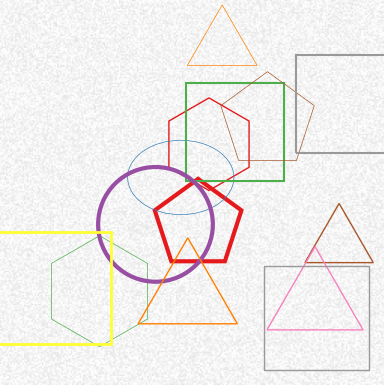[{"shape": "hexagon", "thickness": 1, "radius": 0.6, "center": [0.543, 0.625]}, {"shape": "pentagon", "thickness": 3, "radius": 0.59, "center": [0.515, 0.417]}, {"shape": "oval", "thickness": 0.5, "radius": 0.69, "center": [0.47, 0.539]}, {"shape": "hexagon", "thickness": 0.5, "radius": 0.72, "center": [0.259, 0.244]}, {"shape": "square", "thickness": 1.5, "radius": 0.64, "center": [0.609, 0.658]}, {"shape": "circle", "thickness": 3, "radius": 0.74, "center": [0.404, 0.417]}, {"shape": "triangle", "thickness": 1, "radius": 0.74, "center": [0.488, 0.233]}, {"shape": "triangle", "thickness": 0.5, "radius": 0.52, "center": [0.577, 0.882]}, {"shape": "square", "thickness": 2, "radius": 0.73, "center": [0.141, 0.252]}, {"shape": "pentagon", "thickness": 0.5, "radius": 0.64, "center": [0.695, 0.686]}, {"shape": "triangle", "thickness": 1, "radius": 0.51, "center": [0.881, 0.369]}, {"shape": "triangle", "thickness": 1, "radius": 0.72, "center": [0.818, 0.215]}, {"shape": "square", "thickness": 1.5, "radius": 0.64, "center": [0.896, 0.73]}, {"shape": "square", "thickness": 1, "radius": 0.68, "center": [0.822, 0.174]}]